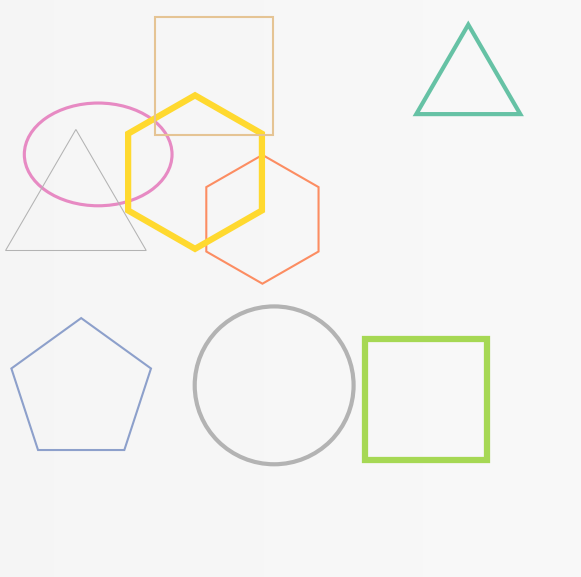[{"shape": "triangle", "thickness": 2, "radius": 0.52, "center": [0.806, 0.853]}, {"shape": "hexagon", "thickness": 1, "radius": 0.56, "center": [0.451, 0.619]}, {"shape": "pentagon", "thickness": 1, "radius": 0.63, "center": [0.14, 0.322]}, {"shape": "oval", "thickness": 1.5, "radius": 0.64, "center": [0.169, 0.732]}, {"shape": "square", "thickness": 3, "radius": 0.52, "center": [0.733, 0.308]}, {"shape": "hexagon", "thickness": 3, "radius": 0.66, "center": [0.336, 0.701]}, {"shape": "square", "thickness": 1, "radius": 0.51, "center": [0.368, 0.867]}, {"shape": "triangle", "thickness": 0.5, "radius": 0.7, "center": [0.131, 0.635]}, {"shape": "circle", "thickness": 2, "radius": 0.68, "center": [0.472, 0.332]}]